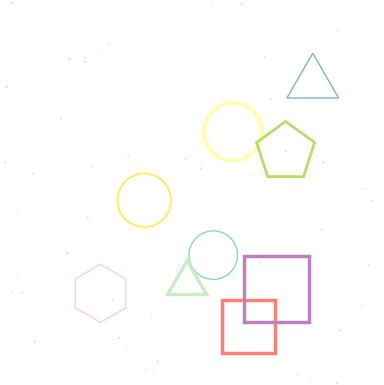[{"shape": "circle", "thickness": 1, "radius": 0.32, "center": [0.554, 0.337]}, {"shape": "circle", "thickness": 3, "radius": 0.38, "center": [0.605, 0.658]}, {"shape": "square", "thickness": 2.5, "radius": 0.34, "center": [0.645, 0.152]}, {"shape": "triangle", "thickness": 1, "radius": 0.39, "center": [0.812, 0.784]}, {"shape": "pentagon", "thickness": 2, "radius": 0.4, "center": [0.742, 0.605]}, {"shape": "hexagon", "thickness": 1, "radius": 0.38, "center": [0.261, 0.238]}, {"shape": "square", "thickness": 2.5, "radius": 0.42, "center": [0.719, 0.25]}, {"shape": "triangle", "thickness": 2.5, "radius": 0.29, "center": [0.486, 0.264]}, {"shape": "circle", "thickness": 1.5, "radius": 0.35, "center": [0.375, 0.48]}]